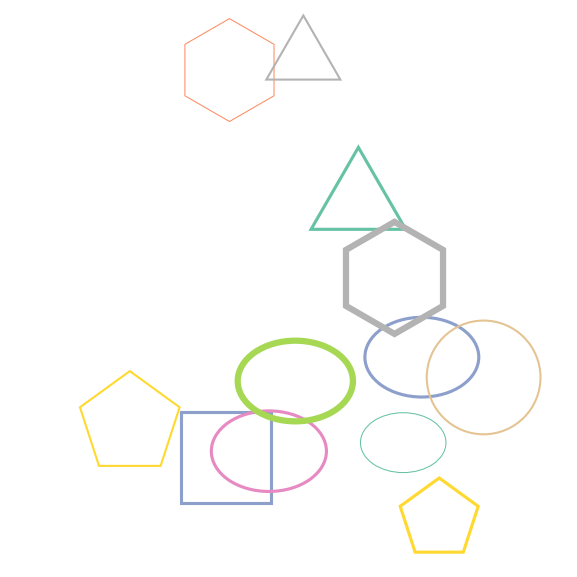[{"shape": "oval", "thickness": 0.5, "radius": 0.37, "center": [0.698, 0.233]}, {"shape": "triangle", "thickness": 1.5, "radius": 0.47, "center": [0.621, 0.649]}, {"shape": "hexagon", "thickness": 0.5, "radius": 0.45, "center": [0.397, 0.878]}, {"shape": "oval", "thickness": 1.5, "radius": 0.49, "center": [0.73, 0.381]}, {"shape": "square", "thickness": 1.5, "radius": 0.39, "center": [0.392, 0.207]}, {"shape": "oval", "thickness": 1.5, "radius": 0.5, "center": [0.466, 0.218]}, {"shape": "oval", "thickness": 3, "radius": 0.5, "center": [0.511, 0.339]}, {"shape": "pentagon", "thickness": 1, "radius": 0.45, "center": [0.225, 0.266]}, {"shape": "pentagon", "thickness": 1.5, "radius": 0.36, "center": [0.761, 0.1]}, {"shape": "circle", "thickness": 1, "radius": 0.49, "center": [0.837, 0.346]}, {"shape": "triangle", "thickness": 1, "radius": 0.37, "center": [0.525, 0.898]}, {"shape": "hexagon", "thickness": 3, "radius": 0.49, "center": [0.683, 0.518]}]